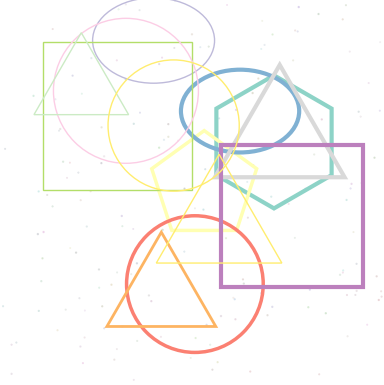[{"shape": "hexagon", "thickness": 3, "radius": 0.86, "center": [0.712, 0.632]}, {"shape": "pentagon", "thickness": 2.5, "radius": 0.72, "center": [0.53, 0.517]}, {"shape": "oval", "thickness": 1, "radius": 0.79, "center": [0.399, 0.895]}, {"shape": "circle", "thickness": 2.5, "radius": 0.89, "center": [0.506, 0.262]}, {"shape": "oval", "thickness": 3, "radius": 0.77, "center": [0.624, 0.712]}, {"shape": "triangle", "thickness": 2, "radius": 0.82, "center": [0.419, 0.234]}, {"shape": "square", "thickness": 1, "radius": 0.96, "center": [0.305, 0.699]}, {"shape": "circle", "thickness": 1, "radius": 0.94, "center": [0.327, 0.764]}, {"shape": "triangle", "thickness": 3, "radius": 0.97, "center": [0.727, 0.637]}, {"shape": "square", "thickness": 3, "radius": 0.92, "center": [0.759, 0.44]}, {"shape": "triangle", "thickness": 1, "radius": 0.71, "center": [0.211, 0.773]}, {"shape": "triangle", "thickness": 1, "radius": 0.94, "center": [0.569, 0.411]}, {"shape": "circle", "thickness": 1, "radius": 0.85, "center": [0.451, 0.674]}]